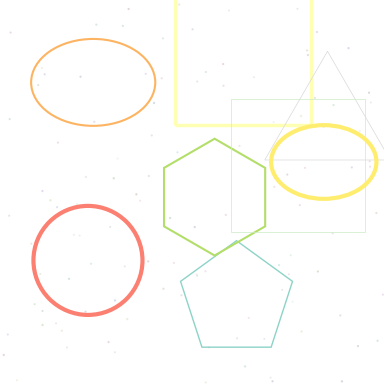[{"shape": "pentagon", "thickness": 1, "radius": 0.76, "center": [0.614, 0.222]}, {"shape": "square", "thickness": 2.5, "radius": 0.88, "center": [0.631, 0.852]}, {"shape": "circle", "thickness": 3, "radius": 0.71, "center": [0.228, 0.324]}, {"shape": "oval", "thickness": 1.5, "radius": 0.81, "center": [0.242, 0.786]}, {"shape": "hexagon", "thickness": 1.5, "radius": 0.76, "center": [0.557, 0.488]}, {"shape": "triangle", "thickness": 0.5, "radius": 0.94, "center": [0.851, 0.679]}, {"shape": "square", "thickness": 0.5, "radius": 0.87, "center": [0.774, 0.57]}, {"shape": "oval", "thickness": 3, "radius": 0.68, "center": [0.841, 0.579]}]